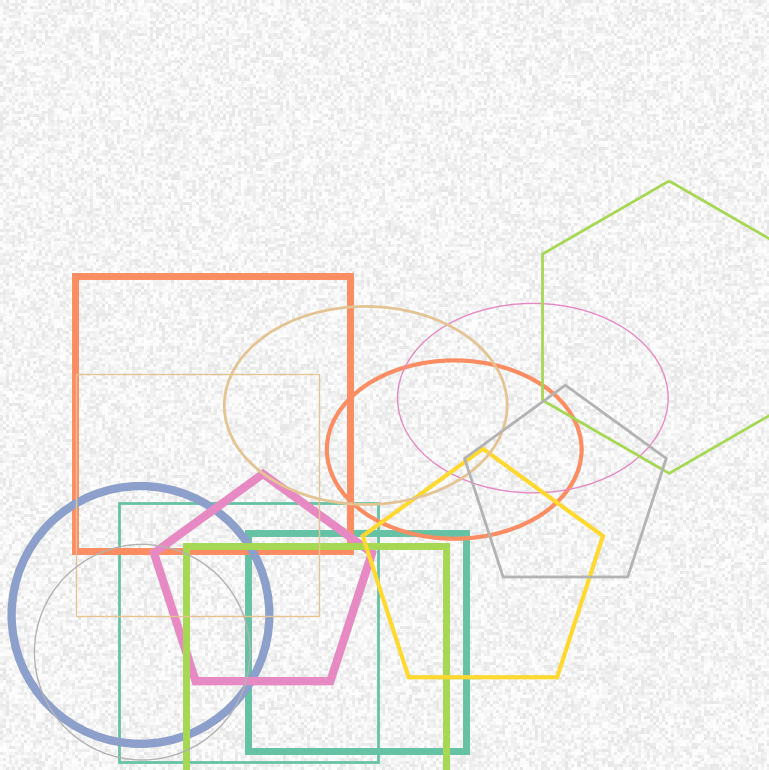[{"shape": "square", "thickness": 1, "radius": 0.84, "center": [0.322, 0.179]}, {"shape": "square", "thickness": 2.5, "radius": 0.71, "center": [0.464, 0.166]}, {"shape": "oval", "thickness": 1.5, "radius": 0.83, "center": [0.59, 0.416]}, {"shape": "square", "thickness": 2.5, "radius": 0.89, "center": [0.276, 0.463]}, {"shape": "circle", "thickness": 3, "radius": 0.84, "center": [0.182, 0.201]}, {"shape": "oval", "thickness": 0.5, "radius": 0.88, "center": [0.692, 0.483]}, {"shape": "pentagon", "thickness": 3, "radius": 0.74, "center": [0.342, 0.236]}, {"shape": "hexagon", "thickness": 1, "radius": 0.95, "center": [0.869, 0.575]}, {"shape": "square", "thickness": 2.5, "radius": 0.84, "center": [0.41, 0.122]}, {"shape": "pentagon", "thickness": 1.5, "radius": 0.82, "center": [0.627, 0.253]}, {"shape": "oval", "thickness": 1, "radius": 0.92, "center": [0.475, 0.473]}, {"shape": "square", "thickness": 0.5, "radius": 0.79, "center": [0.256, 0.357]}, {"shape": "circle", "thickness": 0.5, "radius": 0.7, "center": [0.185, 0.153]}, {"shape": "pentagon", "thickness": 1, "radius": 0.69, "center": [0.734, 0.362]}]